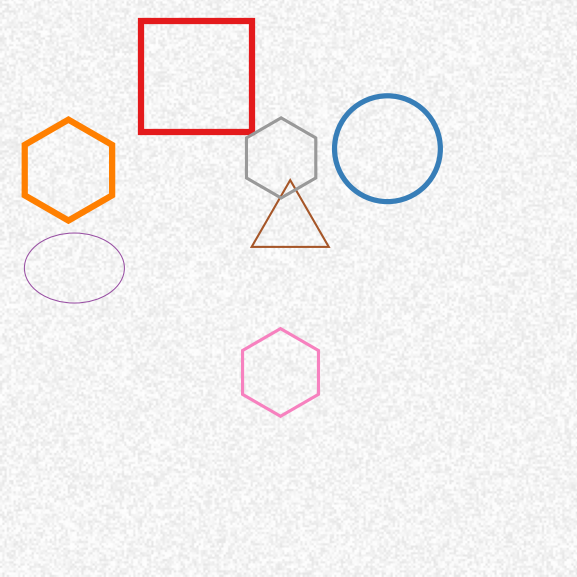[{"shape": "square", "thickness": 3, "radius": 0.48, "center": [0.34, 0.867]}, {"shape": "circle", "thickness": 2.5, "radius": 0.46, "center": [0.671, 0.742]}, {"shape": "oval", "thickness": 0.5, "radius": 0.43, "center": [0.129, 0.535]}, {"shape": "hexagon", "thickness": 3, "radius": 0.44, "center": [0.118, 0.705]}, {"shape": "triangle", "thickness": 1, "radius": 0.39, "center": [0.503, 0.61]}, {"shape": "hexagon", "thickness": 1.5, "radius": 0.38, "center": [0.486, 0.354]}, {"shape": "hexagon", "thickness": 1.5, "radius": 0.35, "center": [0.487, 0.726]}]